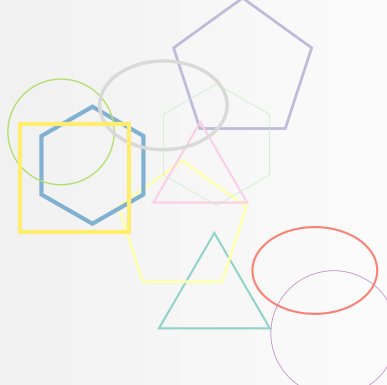[{"shape": "triangle", "thickness": 1.5, "radius": 0.83, "center": [0.553, 0.23]}, {"shape": "pentagon", "thickness": 2, "radius": 0.87, "center": [0.471, 0.409]}, {"shape": "pentagon", "thickness": 2, "radius": 0.94, "center": [0.626, 0.818]}, {"shape": "oval", "thickness": 1.5, "radius": 0.81, "center": [0.812, 0.297]}, {"shape": "hexagon", "thickness": 3, "radius": 0.76, "center": [0.239, 0.571]}, {"shape": "circle", "thickness": 1, "radius": 0.69, "center": [0.158, 0.657]}, {"shape": "triangle", "thickness": 1.5, "radius": 0.7, "center": [0.517, 0.544]}, {"shape": "oval", "thickness": 2.5, "radius": 0.82, "center": [0.422, 0.726]}, {"shape": "circle", "thickness": 0.5, "radius": 0.81, "center": [0.862, 0.134]}, {"shape": "hexagon", "thickness": 0.5, "radius": 0.79, "center": [0.559, 0.624]}, {"shape": "square", "thickness": 3, "radius": 0.7, "center": [0.192, 0.537]}]